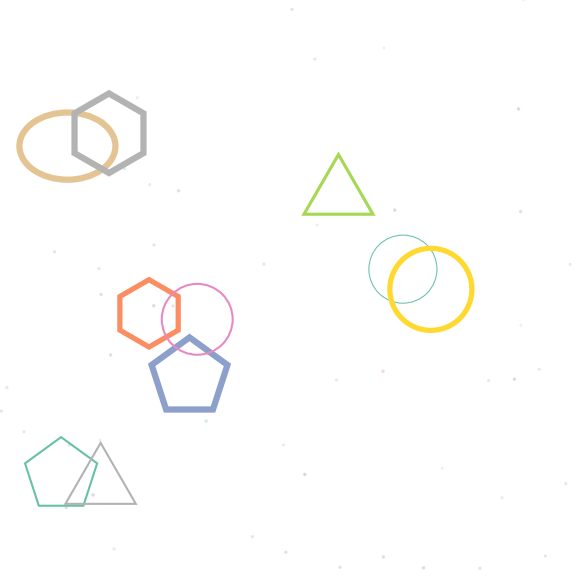[{"shape": "circle", "thickness": 0.5, "radius": 0.29, "center": [0.698, 0.533]}, {"shape": "pentagon", "thickness": 1, "radius": 0.33, "center": [0.106, 0.177]}, {"shape": "hexagon", "thickness": 2.5, "radius": 0.29, "center": [0.258, 0.457]}, {"shape": "pentagon", "thickness": 3, "radius": 0.35, "center": [0.328, 0.346]}, {"shape": "circle", "thickness": 1, "radius": 0.31, "center": [0.342, 0.446]}, {"shape": "triangle", "thickness": 1.5, "radius": 0.34, "center": [0.586, 0.663]}, {"shape": "circle", "thickness": 2.5, "radius": 0.36, "center": [0.746, 0.498]}, {"shape": "oval", "thickness": 3, "radius": 0.42, "center": [0.117, 0.746]}, {"shape": "triangle", "thickness": 1, "radius": 0.35, "center": [0.174, 0.162]}, {"shape": "hexagon", "thickness": 3, "radius": 0.34, "center": [0.189, 0.768]}]